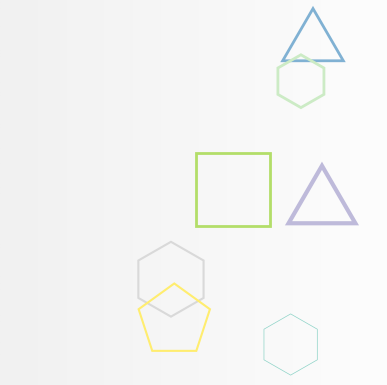[{"shape": "hexagon", "thickness": 0.5, "radius": 0.4, "center": [0.75, 0.105]}, {"shape": "triangle", "thickness": 3, "radius": 0.5, "center": [0.831, 0.47]}, {"shape": "triangle", "thickness": 2, "radius": 0.45, "center": [0.808, 0.887]}, {"shape": "square", "thickness": 2, "radius": 0.48, "center": [0.601, 0.508]}, {"shape": "hexagon", "thickness": 1.5, "radius": 0.49, "center": [0.441, 0.275]}, {"shape": "hexagon", "thickness": 2, "radius": 0.34, "center": [0.777, 0.789]}, {"shape": "pentagon", "thickness": 1.5, "radius": 0.48, "center": [0.45, 0.167]}]